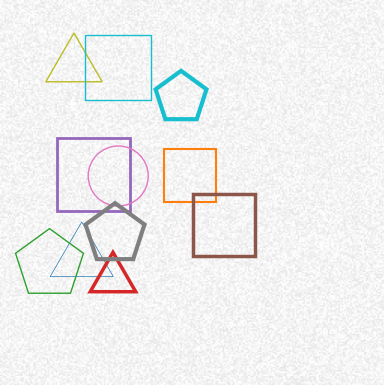[{"shape": "triangle", "thickness": 0.5, "radius": 0.47, "center": [0.212, 0.329]}, {"shape": "square", "thickness": 1.5, "radius": 0.34, "center": [0.494, 0.544]}, {"shape": "pentagon", "thickness": 1, "radius": 0.46, "center": [0.129, 0.313]}, {"shape": "triangle", "thickness": 2.5, "radius": 0.34, "center": [0.293, 0.276]}, {"shape": "square", "thickness": 2, "radius": 0.47, "center": [0.244, 0.546]}, {"shape": "square", "thickness": 2.5, "radius": 0.4, "center": [0.582, 0.416]}, {"shape": "circle", "thickness": 1, "radius": 0.39, "center": [0.307, 0.543]}, {"shape": "pentagon", "thickness": 3, "radius": 0.4, "center": [0.299, 0.392]}, {"shape": "triangle", "thickness": 1, "radius": 0.42, "center": [0.192, 0.83]}, {"shape": "square", "thickness": 1, "radius": 0.42, "center": [0.306, 0.824]}, {"shape": "pentagon", "thickness": 3, "radius": 0.35, "center": [0.47, 0.747]}]